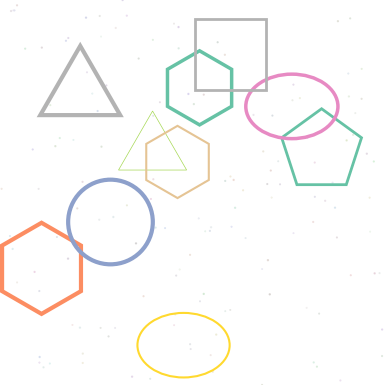[{"shape": "pentagon", "thickness": 2, "radius": 0.55, "center": [0.835, 0.609]}, {"shape": "hexagon", "thickness": 2.5, "radius": 0.48, "center": [0.518, 0.772]}, {"shape": "hexagon", "thickness": 3, "radius": 0.59, "center": [0.108, 0.303]}, {"shape": "circle", "thickness": 3, "radius": 0.55, "center": [0.287, 0.423]}, {"shape": "oval", "thickness": 2.5, "radius": 0.6, "center": [0.758, 0.724]}, {"shape": "triangle", "thickness": 0.5, "radius": 0.51, "center": [0.396, 0.609]}, {"shape": "oval", "thickness": 1.5, "radius": 0.6, "center": [0.477, 0.103]}, {"shape": "hexagon", "thickness": 1.5, "radius": 0.47, "center": [0.461, 0.579]}, {"shape": "triangle", "thickness": 3, "radius": 0.6, "center": [0.208, 0.761]}, {"shape": "square", "thickness": 2, "radius": 0.46, "center": [0.599, 0.858]}]